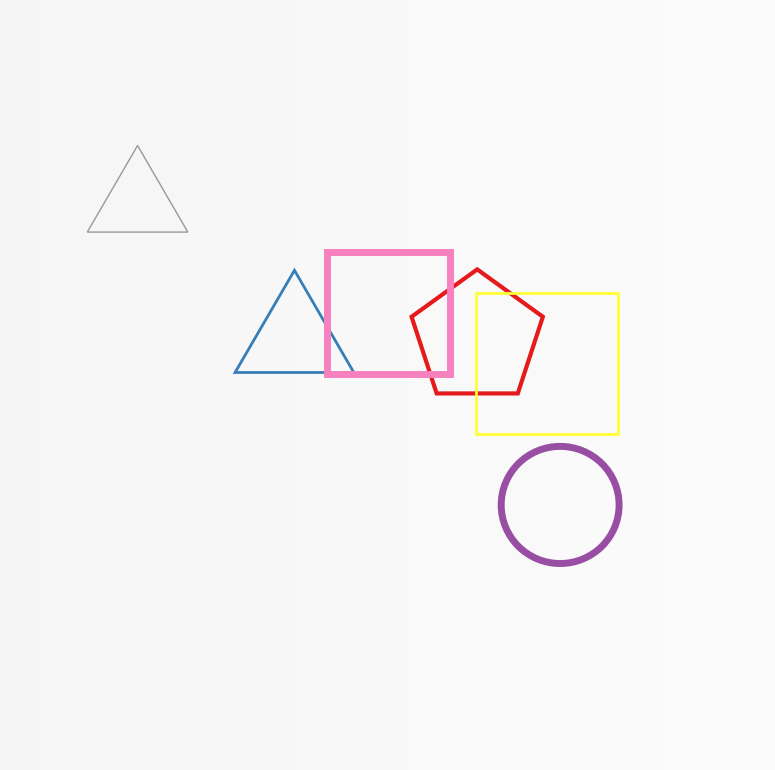[{"shape": "pentagon", "thickness": 1.5, "radius": 0.45, "center": [0.616, 0.561]}, {"shape": "triangle", "thickness": 1, "radius": 0.44, "center": [0.38, 0.56]}, {"shape": "circle", "thickness": 2.5, "radius": 0.38, "center": [0.723, 0.344]}, {"shape": "square", "thickness": 1, "radius": 0.46, "center": [0.705, 0.527]}, {"shape": "square", "thickness": 2.5, "radius": 0.39, "center": [0.501, 0.594]}, {"shape": "triangle", "thickness": 0.5, "radius": 0.37, "center": [0.178, 0.736]}]